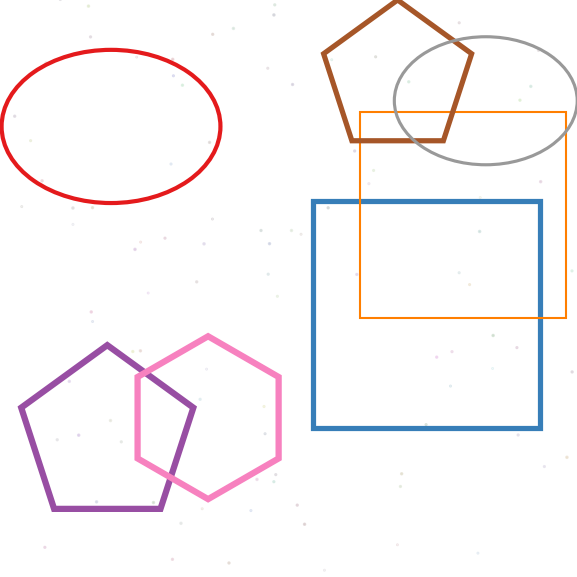[{"shape": "oval", "thickness": 2, "radius": 0.95, "center": [0.192, 0.78]}, {"shape": "square", "thickness": 2.5, "radius": 0.98, "center": [0.739, 0.455]}, {"shape": "pentagon", "thickness": 3, "radius": 0.78, "center": [0.186, 0.245]}, {"shape": "square", "thickness": 1, "radius": 0.89, "center": [0.802, 0.627]}, {"shape": "pentagon", "thickness": 2.5, "radius": 0.67, "center": [0.689, 0.864]}, {"shape": "hexagon", "thickness": 3, "radius": 0.71, "center": [0.36, 0.276]}, {"shape": "oval", "thickness": 1.5, "radius": 0.79, "center": [0.841, 0.825]}]